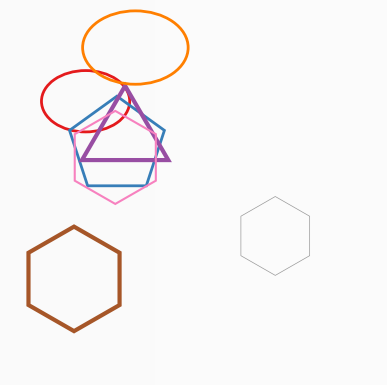[{"shape": "oval", "thickness": 2, "radius": 0.57, "center": [0.221, 0.737]}, {"shape": "pentagon", "thickness": 2, "radius": 0.64, "center": [0.302, 0.622]}, {"shape": "triangle", "thickness": 3, "radius": 0.64, "center": [0.323, 0.648]}, {"shape": "oval", "thickness": 2, "radius": 0.68, "center": [0.349, 0.876]}, {"shape": "hexagon", "thickness": 3, "radius": 0.68, "center": [0.191, 0.276]}, {"shape": "hexagon", "thickness": 1.5, "radius": 0.6, "center": [0.297, 0.591]}, {"shape": "hexagon", "thickness": 0.5, "radius": 0.51, "center": [0.71, 0.387]}]